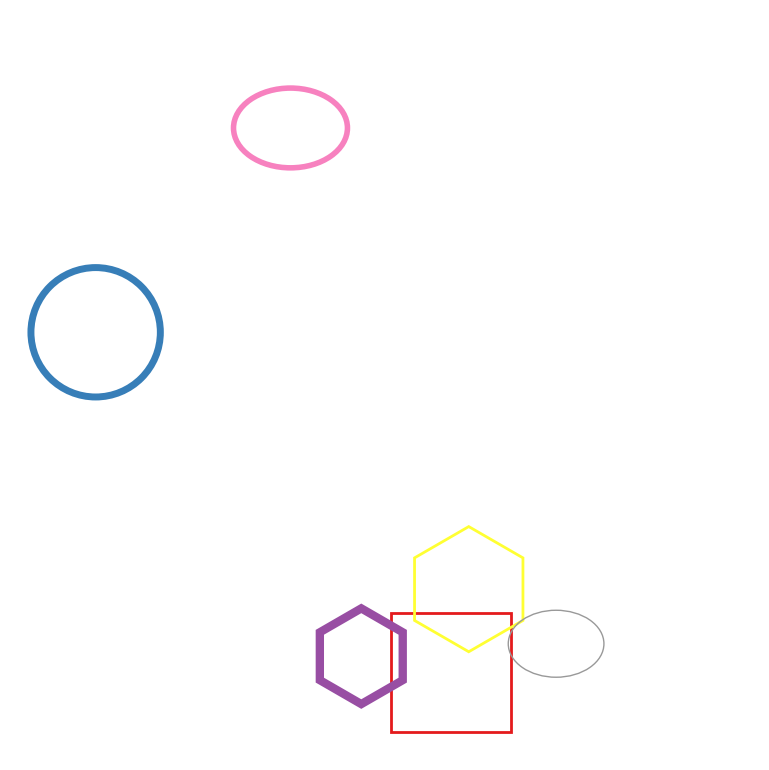[{"shape": "square", "thickness": 1, "radius": 0.39, "center": [0.586, 0.126]}, {"shape": "circle", "thickness": 2.5, "radius": 0.42, "center": [0.124, 0.568]}, {"shape": "hexagon", "thickness": 3, "radius": 0.31, "center": [0.469, 0.148]}, {"shape": "hexagon", "thickness": 1, "radius": 0.41, "center": [0.609, 0.235]}, {"shape": "oval", "thickness": 2, "radius": 0.37, "center": [0.377, 0.834]}, {"shape": "oval", "thickness": 0.5, "radius": 0.31, "center": [0.722, 0.164]}]